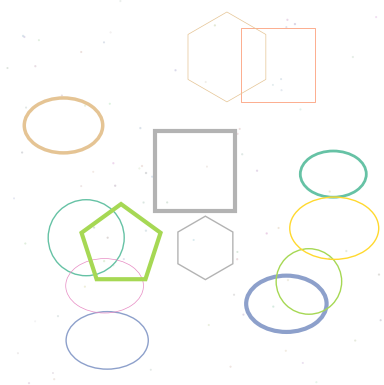[{"shape": "oval", "thickness": 2, "radius": 0.43, "center": [0.866, 0.548]}, {"shape": "circle", "thickness": 1, "radius": 0.49, "center": [0.224, 0.383]}, {"shape": "square", "thickness": 0.5, "radius": 0.48, "center": [0.721, 0.832]}, {"shape": "oval", "thickness": 3, "radius": 0.52, "center": [0.744, 0.211]}, {"shape": "oval", "thickness": 1, "radius": 0.53, "center": [0.278, 0.116]}, {"shape": "oval", "thickness": 0.5, "radius": 0.5, "center": [0.272, 0.258]}, {"shape": "circle", "thickness": 1, "radius": 0.43, "center": [0.802, 0.269]}, {"shape": "pentagon", "thickness": 3, "radius": 0.54, "center": [0.314, 0.362]}, {"shape": "oval", "thickness": 1, "radius": 0.58, "center": [0.868, 0.407]}, {"shape": "oval", "thickness": 2.5, "radius": 0.51, "center": [0.165, 0.674]}, {"shape": "hexagon", "thickness": 0.5, "radius": 0.58, "center": [0.589, 0.852]}, {"shape": "square", "thickness": 3, "radius": 0.52, "center": [0.505, 0.555]}, {"shape": "hexagon", "thickness": 1, "radius": 0.41, "center": [0.533, 0.356]}]